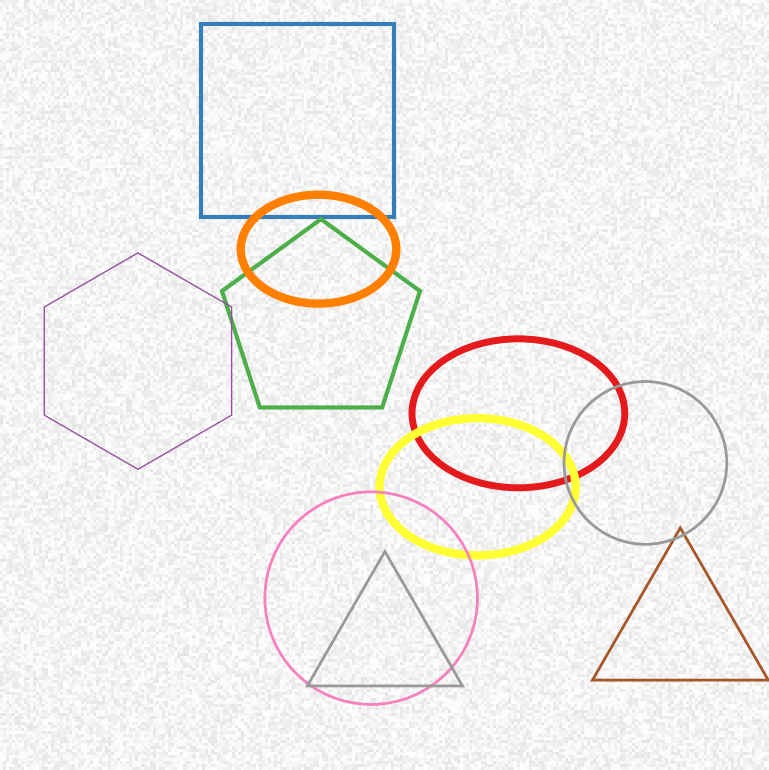[{"shape": "oval", "thickness": 2.5, "radius": 0.69, "center": [0.673, 0.463]}, {"shape": "square", "thickness": 1.5, "radius": 0.63, "center": [0.387, 0.844]}, {"shape": "pentagon", "thickness": 1.5, "radius": 0.68, "center": [0.417, 0.58]}, {"shape": "hexagon", "thickness": 0.5, "radius": 0.7, "center": [0.179, 0.531]}, {"shape": "oval", "thickness": 3, "radius": 0.51, "center": [0.414, 0.676]}, {"shape": "oval", "thickness": 3, "radius": 0.64, "center": [0.62, 0.368]}, {"shape": "triangle", "thickness": 1, "radius": 0.66, "center": [0.884, 0.183]}, {"shape": "circle", "thickness": 1, "radius": 0.69, "center": [0.482, 0.223]}, {"shape": "circle", "thickness": 1, "radius": 0.53, "center": [0.838, 0.399]}, {"shape": "triangle", "thickness": 1, "radius": 0.58, "center": [0.5, 0.167]}]